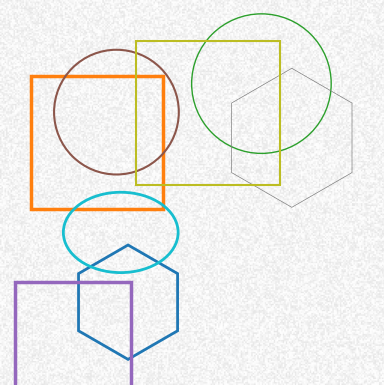[{"shape": "hexagon", "thickness": 2, "radius": 0.74, "center": [0.333, 0.215]}, {"shape": "square", "thickness": 2.5, "radius": 0.86, "center": [0.251, 0.63]}, {"shape": "circle", "thickness": 1, "radius": 0.91, "center": [0.679, 0.783]}, {"shape": "square", "thickness": 2.5, "radius": 0.75, "center": [0.189, 0.116]}, {"shape": "circle", "thickness": 1.5, "radius": 0.81, "center": [0.302, 0.709]}, {"shape": "hexagon", "thickness": 0.5, "radius": 0.9, "center": [0.758, 0.642]}, {"shape": "square", "thickness": 1.5, "radius": 0.94, "center": [0.54, 0.707]}, {"shape": "oval", "thickness": 2, "radius": 0.75, "center": [0.314, 0.396]}]